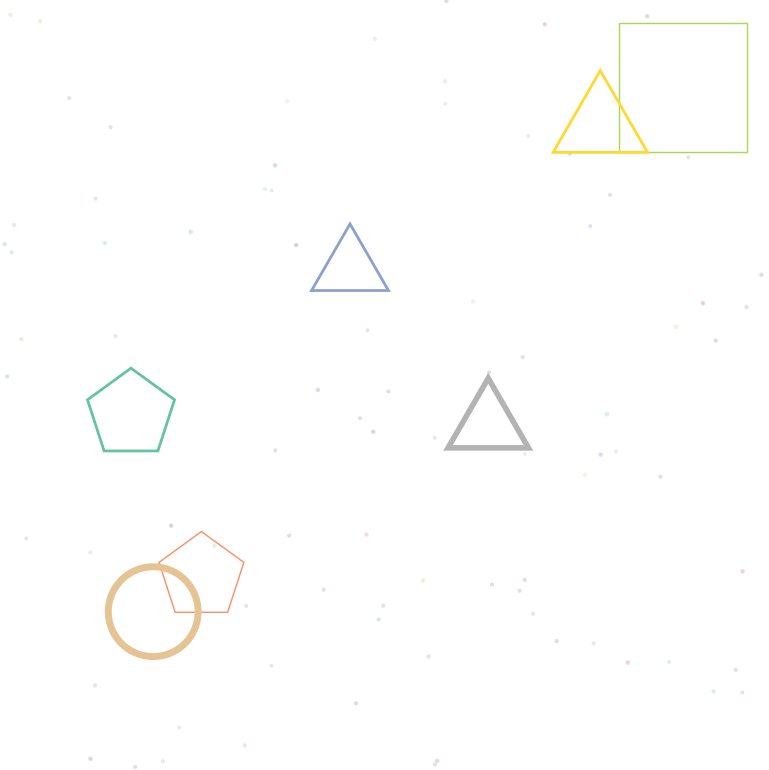[{"shape": "pentagon", "thickness": 1, "radius": 0.3, "center": [0.17, 0.462]}, {"shape": "pentagon", "thickness": 0.5, "radius": 0.29, "center": [0.262, 0.252]}, {"shape": "triangle", "thickness": 1, "radius": 0.29, "center": [0.455, 0.652]}, {"shape": "square", "thickness": 0.5, "radius": 0.42, "center": [0.887, 0.887]}, {"shape": "triangle", "thickness": 1, "radius": 0.35, "center": [0.78, 0.837]}, {"shape": "circle", "thickness": 2.5, "radius": 0.29, "center": [0.199, 0.206]}, {"shape": "triangle", "thickness": 2, "radius": 0.3, "center": [0.634, 0.448]}]